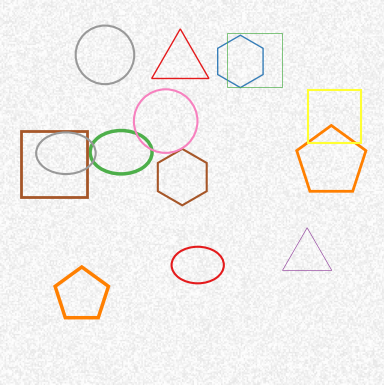[{"shape": "triangle", "thickness": 1, "radius": 0.43, "center": [0.468, 0.839]}, {"shape": "oval", "thickness": 1.5, "radius": 0.34, "center": [0.514, 0.312]}, {"shape": "hexagon", "thickness": 1, "radius": 0.34, "center": [0.624, 0.84]}, {"shape": "square", "thickness": 0.5, "radius": 0.35, "center": [0.661, 0.844]}, {"shape": "oval", "thickness": 2.5, "radius": 0.4, "center": [0.314, 0.605]}, {"shape": "triangle", "thickness": 0.5, "radius": 0.37, "center": [0.798, 0.335]}, {"shape": "pentagon", "thickness": 2.5, "radius": 0.36, "center": [0.212, 0.234]}, {"shape": "pentagon", "thickness": 2, "radius": 0.47, "center": [0.861, 0.58]}, {"shape": "square", "thickness": 1.5, "radius": 0.34, "center": [0.87, 0.697]}, {"shape": "hexagon", "thickness": 1.5, "radius": 0.37, "center": [0.473, 0.54]}, {"shape": "square", "thickness": 2, "radius": 0.43, "center": [0.141, 0.573]}, {"shape": "circle", "thickness": 1.5, "radius": 0.41, "center": [0.43, 0.685]}, {"shape": "oval", "thickness": 1.5, "radius": 0.39, "center": [0.171, 0.602]}, {"shape": "circle", "thickness": 1.5, "radius": 0.38, "center": [0.273, 0.857]}]